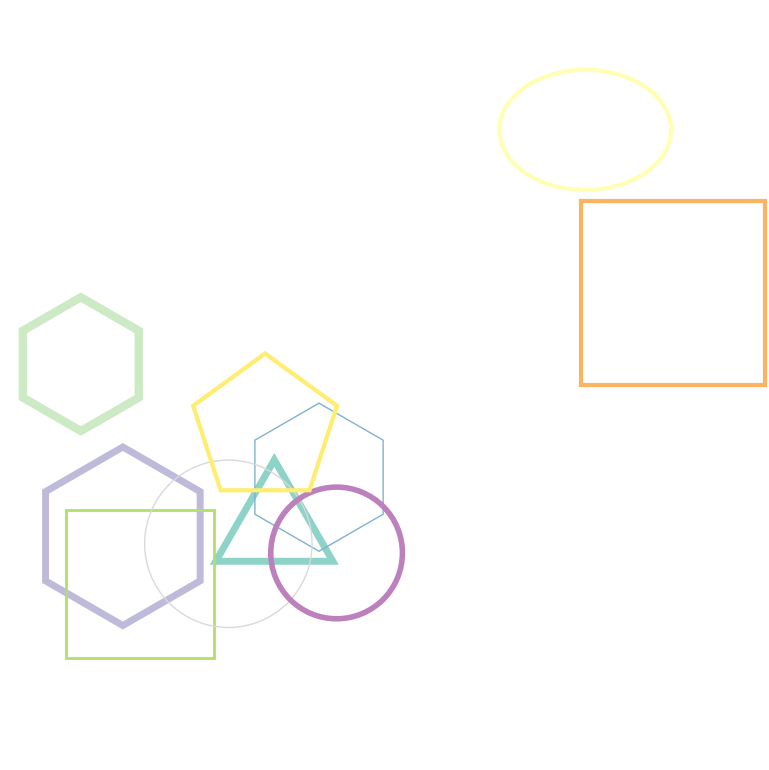[{"shape": "triangle", "thickness": 2.5, "radius": 0.44, "center": [0.356, 0.315]}, {"shape": "oval", "thickness": 1.5, "radius": 0.56, "center": [0.76, 0.831]}, {"shape": "hexagon", "thickness": 2.5, "radius": 0.58, "center": [0.16, 0.304]}, {"shape": "hexagon", "thickness": 0.5, "radius": 0.48, "center": [0.414, 0.38]}, {"shape": "square", "thickness": 1.5, "radius": 0.6, "center": [0.874, 0.62]}, {"shape": "square", "thickness": 1, "radius": 0.48, "center": [0.182, 0.242]}, {"shape": "circle", "thickness": 0.5, "radius": 0.54, "center": [0.297, 0.294]}, {"shape": "circle", "thickness": 2, "radius": 0.43, "center": [0.437, 0.282]}, {"shape": "hexagon", "thickness": 3, "radius": 0.43, "center": [0.105, 0.527]}, {"shape": "pentagon", "thickness": 1.5, "radius": 0.49, "center": [0.344, 0.443]}]